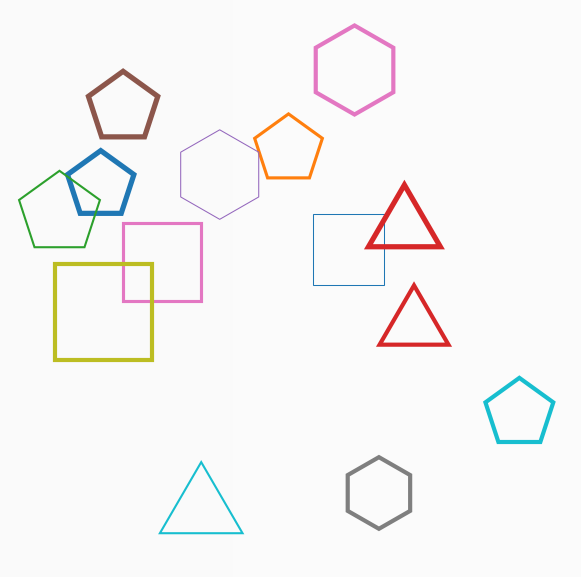[{"shape": "pentagon", "thickness": 2.5, "radius": 0.3, "center": [0.173, 0.678]}, {"shape": "square", "thickness": 0.5, "radius": 0.31, "center": [0.6, 0.567]}, {"shape": "pentagon", "thickness": 1.5, "radius": 0.31, "center": [0.496, 0.741]}, {"shape": "pentagon", "thickness": 1, "radius": 0.37, "center": [0.102, 0.63]}, {"shape": "triangle", "thickness": 2, "radius": 0.34, "center": [0.712, 0.436]}, {"shape": "triangle", "thickness": 2.5, "radius": 0.36, "center": [0.696, 0.608]}, {"shape": "hexagon", "thickness": 0.5, "radius": 0.39, "center": [0.378, 0.697]}, {"shape": "pentagon", "thickness": 2.5, "radius": 0.31, "center": [0.212, 0.813]}, {"shape": "hexagon", "thickness": 2, "radius": 0.39, "center": [0.61, 0.878]}, {"shape": "square", "thickness": 1.5, "radius": 0.34, "center": [0.279, 0.545]}, {"shape": "hexagon", "thickness": 2, "radius": 0.31, "center": [0.652, 0.145]}, {"shape": "square", "thickness": 2, "radius": 0.42, "center": [0.179, 0.459]}, {"shape": "pentagon", "thickness": 2, "radius": 0.31, "center": [0.894, 0.283]}, {"shape": "triangle", "thickness": 1, "radius": 0.41, "center": [0.346, 0.117]}]